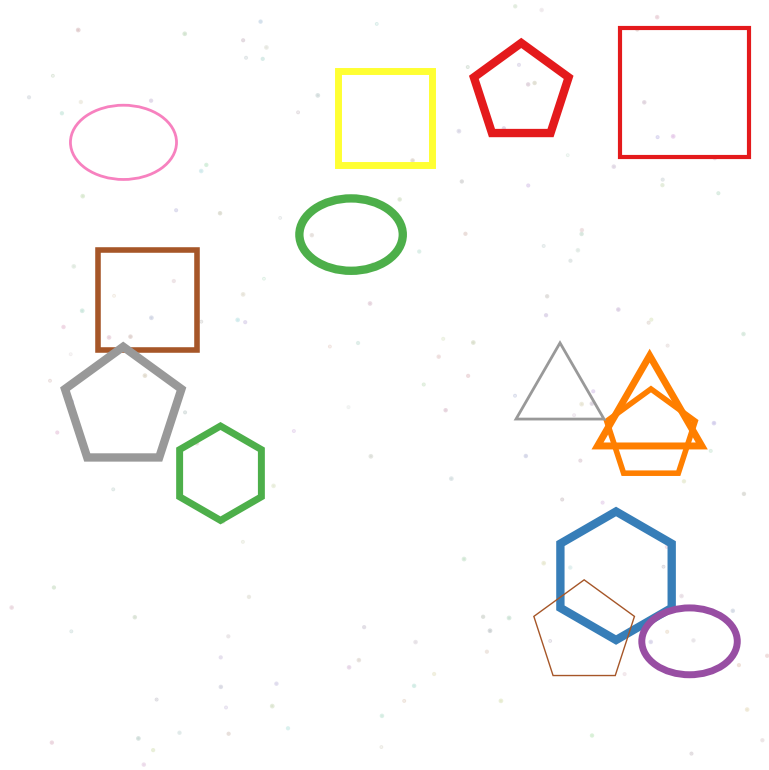[{"shape": "pentagon", "thickness": 3, "radius": 0.32, "center": [0.677, 0.88]}, {"shape": "square", "thickness": 1.5, "radius": 0.42, "center": [0.889, 0.88]}, {"shape": "hexagon", "thickness": 3, "radius": 0.42, "center": [0.8, 0.252]}, {"shape": "hexagon", "thickness": 2.5, "radius": 0.31, "center": [0.286, 0.385]}, {"shape": "oval", "thickness": 3, "radius": 0.34, "center": [0.456, 0.695]}, {"shape": "oval", "thickness": 2.5, "radius": 0.31, "center": [0.895, 0.167]}, {"shape": "triangle", "thickness": 2.5, "radius": 0.39, "center": [0.844, 0.46]}, {"shape": "pentagon", "thickness": 2, "radius": 0.3, "center": [0.845, 0.434]}, {"shape": "square", "thickness": 2.5, "radius": 0.3, "center": [0.5, 0.847]}, {"shape": "pentagon", "thickness": 0.5, "radius": 0.34, "center": [0.759, 0.178]}, {"shape": "square", "thickness": 2, "radius": 0.32, "center": [0.191, 0.61]}, {"shape": "oval", "thickness": 1, "radius": 0.34, "center": [0.16, 0.815]}, {"shape": "triangle", "thickness": 1, "radius": 0.33, "center": [0.727, 0.489]}, {"shape": "pentagon", "thickness": 3, "radius": 0.4, "center": [0.16, 0.47]}]